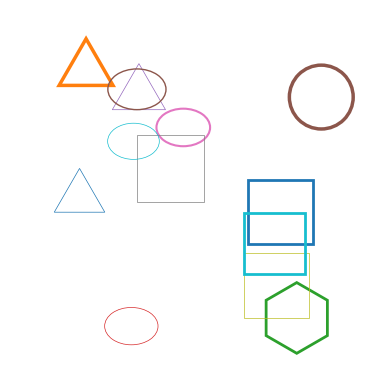[{"shape": "square", "thickness": 2, "radius": 0.42, "center": [0.729, 0.449]}, {"shape": "triangle", "thickness": 0.5, "radius": 0.38, "center": [0.207, 0.487]}, {"shape": "triangle", "thickness": 2.5, "radius": 0.4, "center": [0.224, 0.819]}, {"shape": "hexagon", "thickness": 2, "radius": 0.46, "center": [0.771, 0.174]}, {"shape": "oval", "thickness": 0.5, "radius": 0.35, "center": [0.341, 0.153]}, {"shape": "triangle", "thickness": 0.5, "radius": 0.4, "center": [0.361, 0.755]}, {"shape": "circle", "thickness": 2.5, "radius": 0.41, "center": [0.834, 0.748]}, {"shape": "oval", "thickness": 1, "radius": 0.38, "center": [0.356, 0.768]}, {"shape": "oval", "thickness": 1.5, "radius": 0.35, "center": [0.476, 0.669]}, {"shape": "square", "thickness": 0.5, "radius": 0.43, "center": [0.442, 0.563]}, {"shape": "square", "thickness": 0.5, "radius": 0.42, "center": [0.719, 0.259]}, {"shape": "square", "thickness": 2, "radius": 0.4, "center": [0.714, 0.368]}, {"shape": "oval", "thickness": 0.5, "radius": 0.34, "center": [0.347, 0.633]}]